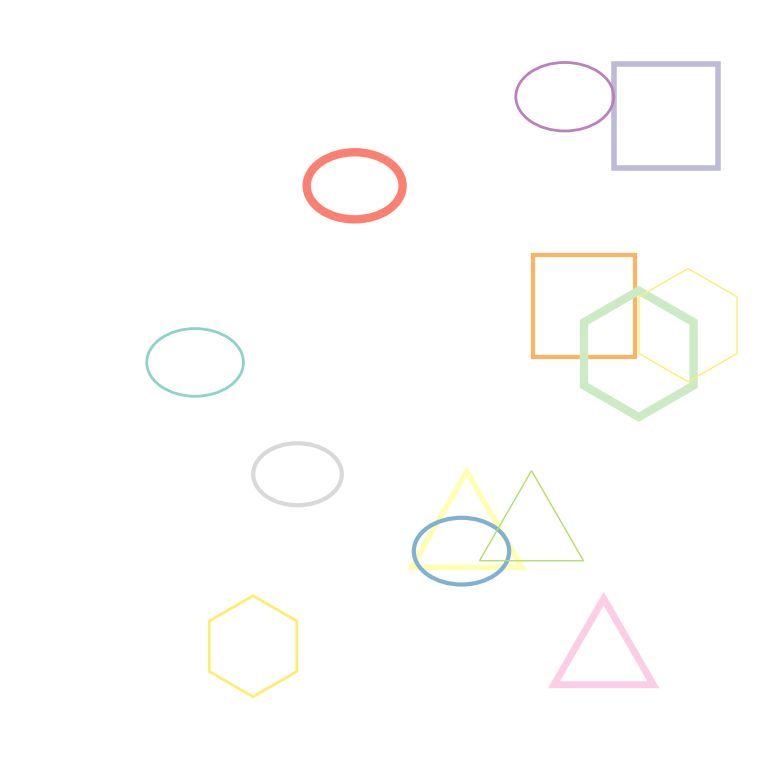[{"shape": "oval", "thickness": 1, "radius": 0.31, "center": [0.253, 0.529]}, {"shape": "triangle", "thickness": 2, "radius": 0.41, "center": [0.606, 0.305]}, {"shape": "square", "thickness": 2, "radius": 0.34, "center": [0.866, 0.849]}, {"shape": "oval", "thickness": 3, "radius": 0.31, "center": [0.461, 0.759]}, {"shape": "oval", "thickness": 1.5, "radius": 0.31, "center": [0.599, 0.284]}, {"shape": "square", "thickness": 1.5, "radius": 0.33, "center": [0.758, 0.603]}, {"shape": "triangle", "thickness": 0.5, "radius": 0.39, "center": [0.69, 0.311]}, {"shape": "triangle", "thickness": 2.5, "radius": 0.37, "center": [0.784, 0.148]}, {"shape": "oval", "thickness": 1.5, "radius": 0.29, "center": [0.386, 0.384]}, {"shape": "oval", "thickness": 1, "radius": 0.32, "center": [0.733, 0.874]}, {"shape": "hexagon", "thickness": 3, "radius": 0.41, "center": [0.83, 0.54]}, {"shape": "hexagon", "thickness": 0.5, "radius": 0.37, "center": [0.894, 0.578]}, {"shape": "hexagon", "thickness": 1, "radius": 0.33, "center": [0.329, 0.161]}]